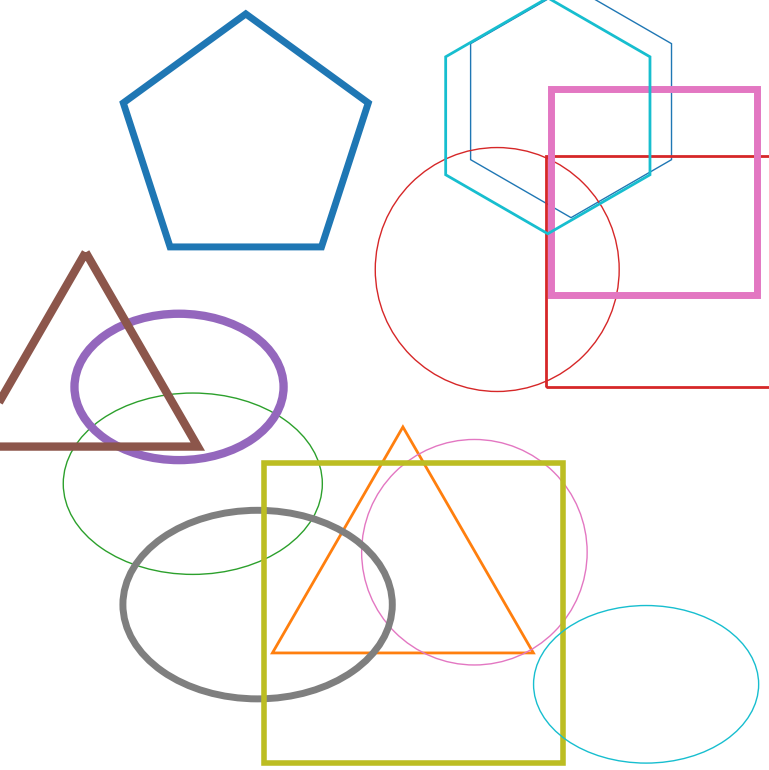[{"shape": "pentagon", "thickness": 2.5, "radius": 0.84, "center": [0.319, 0.815]}, {"shape": "hexagon", "thickness": 0.5, "radius": 0.75, "center": [0.742, 0.868]}, {"shape": "triangle", "thickness": 1, "radius": 0.98, "center": [0.523, 0.25]}, {"shape": "oval", "thickness": 0.5, "radius": 0.84, "center": [0.25, 0.372]}, {"shape": "circle", "thickness": 0.5, "radius": 0.79, "center": [0.646, 0.65]}, {"shape": "square", "thickness": 1, "radius": 0.75, "center": [0.86, 0.648]}, {"shape": "oval", "thickness": 3, "radius": 0.68, "center": [0.233, 0.497]}, {"shape": "triangle", "thickness": 3, "radius": 0.84, "center": [0.111, 0.504]}, {"shape": "circle", "thickness": 0.5, "radius": 0.73, "center": [0.616, 0.283]}, {"shape": "square", "thickness": 2.5, "radius": 0.67, "center": [0.849, 0.751]}, {"shape": "oval", "thickness": 2.5, "radius": 0.87, "center": [0.335, 0.215]}, {"shape": "square", "thickness": 2, "radius": 0.97, "center": [0.537, 0.204]}, {"shape": "hexagon", "thickness": 1, "radius": 0.77, "center": [0.711, 0.85]}, {"shape": "oval", "thickness": 0.5, "radius": 0.73, "center": [0.839, 0.111]}]